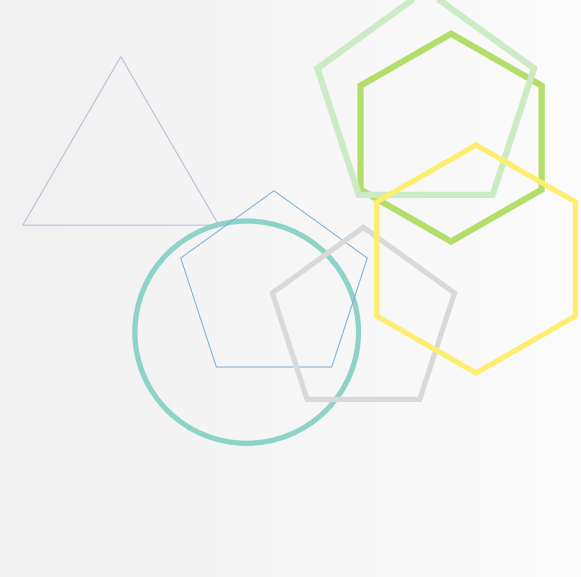[{"shape": "circle", "thickness": 2.5, "radius": 0.96, "center": [0.424, 0.424]}, {"shape": "triangle", "thickness": 0.5, "radius": 0.97, "center": [0.208, 0.707]}, {"shape": "pentagon", "thickness": 0.5, "radius": 0.84, "center": [0.471, 0.5]}, {"shape": "hexagon", "thickness": 3, "radius": 0.9, "center": [0.776, 0.761]}, {"shape": "pentagon", "thickness": 2.5, "radius": 0.82, "center": [0.625, 0.441]}, {"shape": "pentagon", "thickness": 3, "radius": 0.98, "center": [0.732, 0.82]}, {"shape": "hexagon", "thickness": 2.5, "radius": 0.99, "center": [0.819, 0.551]}]